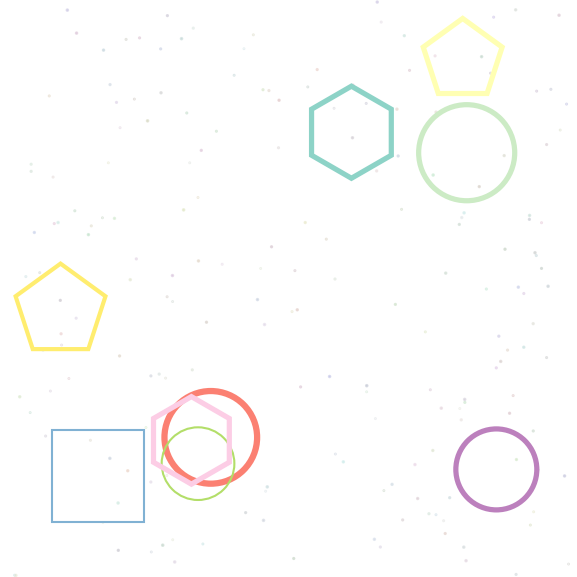[{"shape": "hexagon", "thickness": 2.5, "radius": 0.4, "center": [0.609, 0.77]}, {"shape": "pentagon", "thickness": 2.5, "radius": 0.36, "center": [0.801, 0.895]}, {"shape": "circle", "thickness": 3, "radius": 0.4, "center": [0.365, 0.242]}, {"shape": "square", "thickness": 1, "radius": 0.4, "center": [0.169, 0.174]}, {"shape": "circle", "thickness": 1, "radius": 0.31, "center": [0.343, 0.196]}, {"shape": "hexagon", "thickness": 2.5, "radius": 0.38, "center": [0.331, 0.237]}, {"shape": "circle", "thickness": 2.5, "radius": 0.35, "center": [0.859, 0.186]}, {"shape": "circle", "thickness": 2.5, "radius": 0.42, "center": [0.808, 0.735]}, {"shape": "pentagon", "thickness": 2, "radius": 0.41, "center": [0.105, 0.461]}]